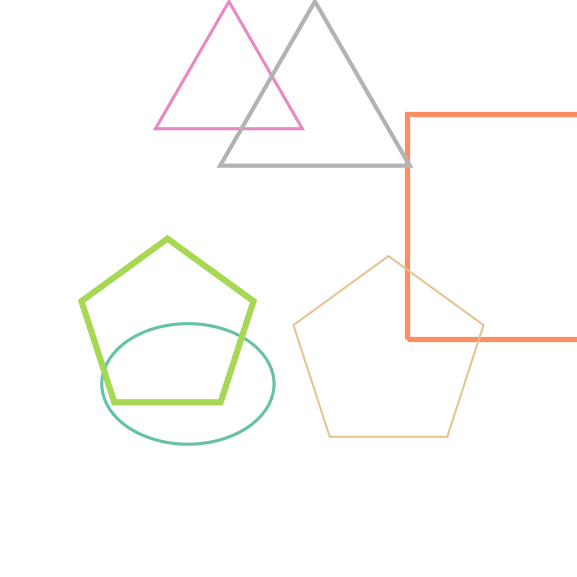[{"shape": "oval", "thickness": 1.5, "radius": 0.75, "center": [0.325, 0.334]}, {"shape": "square", "thickness": 2.5, "radius": 0.97, "center": [0.9, 0.607]}, {"shape": "triangle", "thickness": 1.5, "radius": 0.73, "center": [0.396, 0.85]}, {"shape": "pentagon", "thickness": 3, "radius": 0.78, "center": [0.29, 0.429]}, {"shape": "pentagon", "thickness": 1, "radius": 0.87, "center": [0.673, 0.383]}, {"shape": "triangle", "thickness": 2, "radius": 0.95, "center": [0.545, 0.807]}]